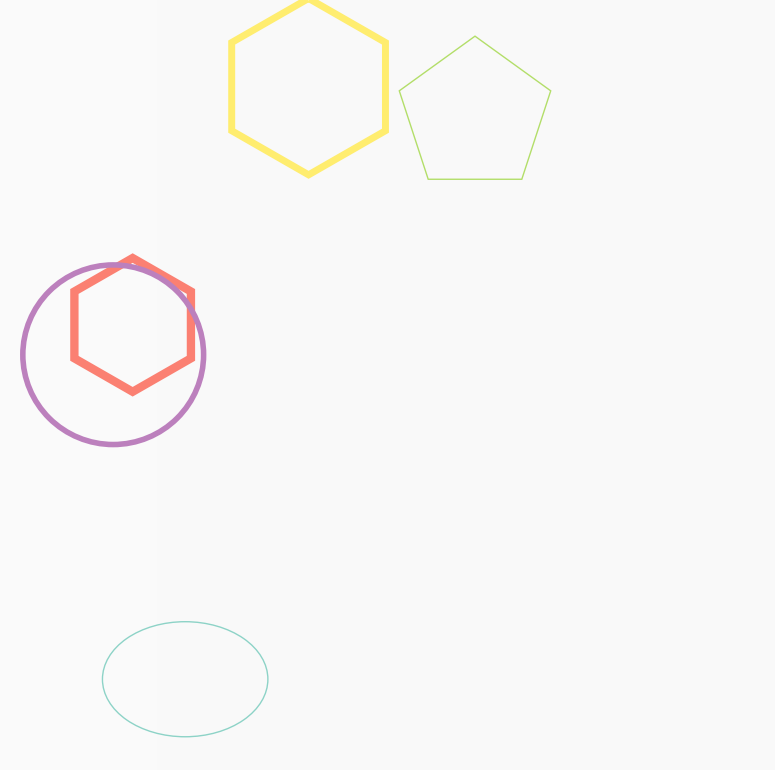[{"shape": "oval", "thickness": 0.5, "radius": 0.53, "center": [0.239, 0.118]}, {"shape": "hexagon", "thickness": 3, "radius": 0.43, "center": [0.171, 0.578]}, {"shape": "pentagon", "thickness": 0.5, "radius": 0.51, "center": [0.613, 0.85]}, {"shape": "circle", "thickness": 2, "radius": 0.58, "center": [0.146, 0.539]}, {"shape": "hexagon", "thickness": 2.5, "radius": 0.57, "center": [0.398, 0.888]}]